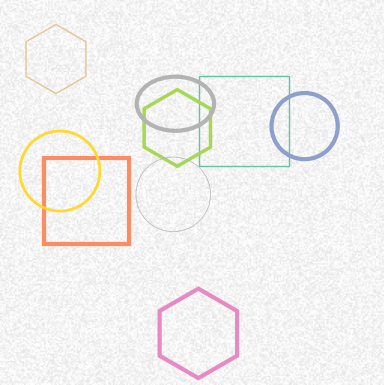[{"shape": "square", "thickness": 1, "radius": 0.58, "center": [0.633, 0.685]}, {"shape": "square", "thickness": 3, "radius": 0.55, "center": [0.224, 0.478]}, {"shape": "circle", "thickness": 3, "radius": 0.43, "center": [0.791, 0.672]}, {"shape": "hexagon", "thickness": 3, "radius": 0.58, "center": [0.515, 0.134]}, {"shape": "hexagon", "thickness": 2.5, "radius": 0.5, "center": [0.461, 0.668]}, {"shape": "circle", "thickness": 2, "radius": 0.52, "center": [0.155, 0.556]}, {"shape": "hexagon", "thickness": 1, "radius": 0.45, "center": [0.145, 0.847]}, {"shape": "oval", "thickness": 3, "radius": 0.5, "center": [0.455, 0.731]}, {"shape": "circle", "thickness": 0.5, "radius": 0.48, "center": [0.45, 0.495]}]